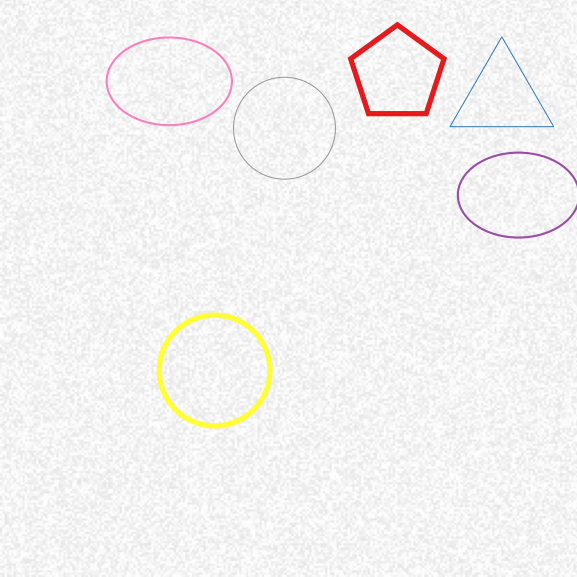[{"shape": "pentagon", "thickness": 2.5, "radius": 0.42, "center": [0.688, 0.871]}, {"shape": "triangle", "thickness": 0.5, "radius": 0.52, "center": [0.869, 0.832]}, {"shape": "oval", "thickness": 1, "radius": 0.53, "center": [0.898, 0.661]}, {"shape": "circle", "thickness": 2.5, "radius": 0.48, "center": [0.372, 0.358]}, {"shape": "oval", "thickness": 1, "radius": 0.54, "center": [0.293, 0.858]}, {"shape": "circle", "thickness": 0.5, "radius": 0.44, "center": [0.493, 0.777]}]